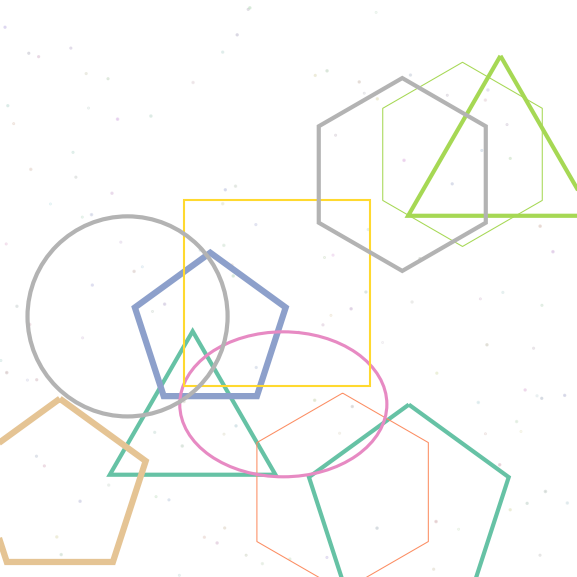[{"shape": "triangle", "thickness": 2, "radius": 0.83, "center": [0.334, 0.26]}, {"shape": "pentagon", "thickness": 2, "radius": 0.91, "center": [0.708, 0.117]}, {"shape": "hexagon", "thickness": 0.5, "radius": 0.86, "center": [0.593, 0.147]}, {"shape": "pentagon", "thickness": 3, "radius": 0.69, "center": [0.364, 0.424]}, {"shape": "oval", "thickness": 1.5, "radius": 0.9, "center": [0.491, 0.299]}, {"shape": "hexagon", "thickness": 0.5, "radius": 0.8, "center": [0.801, 0.732]}, {"shape": "triangle", "thickness": 2, "radius": 0.92, "center": [0.867, 0.718]}, {"shape": "square", "thickness": 1, "radius": 0.81, "center": [0.48, 0.491]}, {"shape": "pentagon", "thickness": 3, "radius": 0.78, "center": [0.104, 0.152]}, {"shape": "circle", "thickness": 2, "radius": 0.87, "center": [0.221, 0.451]}, {"shape": "hexagon", "thickness": 2, "radius": 0.83, "center": [0.697, 0.697]}]